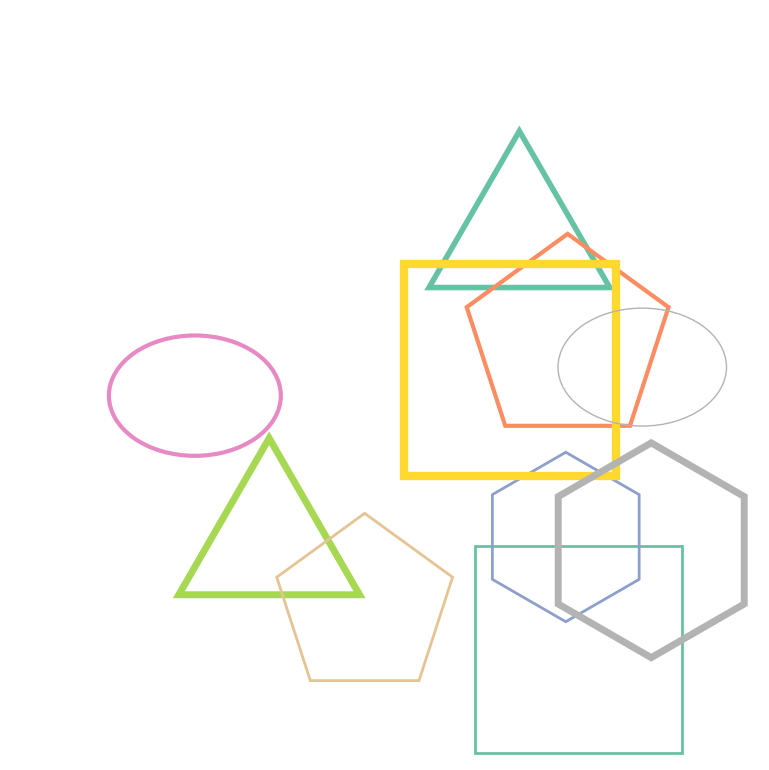[{"shape": "triangle", "thickness": 2, "radius": 0.68, "center": [0.675, 0.694]}, {"shape": "square", "thickness": 1, "radius": 0.67, "center": [0.751, 0.157]}, {"shape": "pentagon", "thickness": 1.5, "radius": 0.69, "center": [0.737, 0.558]}, {"shape": "hexagon", "thickness": 1, "radius": 0.55, "center": [0.735, 0.303]}, {"shape": "oval", "thickness": 1.5, "radius": 0.56, "center": [0.253, 0.486]}, {"shape": "triangle", "thickness": 2.5, "radius": 0.68, "center": [0.35, 0.295]}, {"shape": "square", "thickness": 3, "radius": 0.69, "center": [0.662, 0.52]}, {"shape": "pentagon", "thickness": 1, "radius": 0.6, "center": [0.474, 0.213]}, {"shape": "hexagon", "thickness": 2.5, "radius": 0.7, "center": [0.846, 0.285]}, {"shape": "oval", "thickness": 0.5, "radius": 0.55, "center": [0.834, 0.523]}]